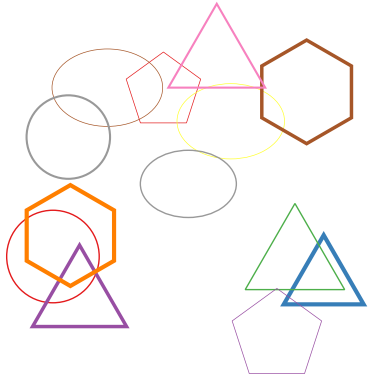[{"shape": "circle", "thickness": 1, "radius": 0.6, "center": [0.138, 0.334]}, {"shape": "pentagon", "thickness": 0.5, "radius": 0.51, "center": [0.425, 0.763]}, {"shape": "triangle", "thickness": 3, "radius": 0.6, "center": [0.841, 0.269]}, {"shape": "triangle", "thickness": 1, "radius": 0.75, "center": [0.766, 0.322]}, {"shape": "pentagon", "thickness": 0.5, "radius": 0.61, "center": [0.719, 0.129]}, {"shape": "triangle", "thickness": 2.5, "radius": 0.7, "center": [0.207, 0.222]}, {"shape": "hexagon", "thickness": 3, "radius": 0.66, "center": [0.183, 0.388]}, {"shape": "oval", "thickness": 0.5, "radius": 0.7, "center": [0.599, 0.685]}, {"shape": "hexagon", "thickness": 2.5, "radius": 0.67, "center": [0.796, 0.761]}, {"shape": "oval", "thickness": 0.5, "radius": 0.72, "center": [0.279, 0.772]}, {"shape": "triangle", "thickness": 1.5, "radius": 0.73, "center": [0.563, 0.845]}, {"shape": "circle", "thickness": 1.5, "radius": 0.54, "center": [0.177, 0.644]}, {"shape": "oval", "thickness": 1, "radius": 0.62, "center": [0.489, 0.522]}]